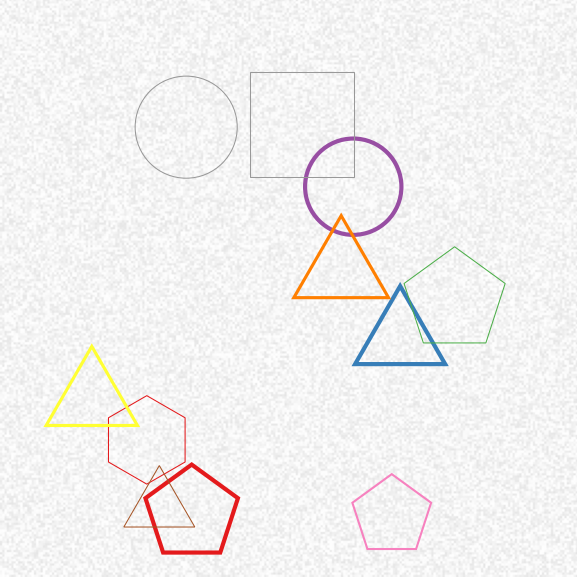[{"shape": "pentagon", "thickness": 2, "radius": 0.42, "center": [0.332, 0.11]}, {"shape": "hexagon", "thickness": 0.5, "radius": 0.38, "center": [0.254, 0.237]}, {"shape": "triangle", "thickness": 2, "radius": 0.45, "center": [0.693, 0.414]}, {"shape": "pentagon", "thickness": 0.5, "radius": 0.46, "center": [0.787, 0.48]}, {"shape": "circle", "thickness": 2, "radius": 0.42, "center": [0.612, 0.676]}, {"shape": "triangle", "thickness": 1.5, "radius": 0.47, "center": [0.591, 0.531]}, {"shape": "triangle", "thickness": 1.5, "radius": 0.46, "center": [0.159, 0.308]}, {"shape": "triangle", "thickness": 0.5, "radius": 0.35, "center": [0.276, 0.122]}, {"shape": "pentagon", "thickness": 1, "radius": 0.36, "center": [0.678, 0.106]}, {"shape": "square", "thickness": 0.5, "radius": 0.45, "center": [0.523, 0.783]}, {"shape": "circle", "thickness": 0.5, "radius": 0.44, "center": [0.322, 0.779]}]